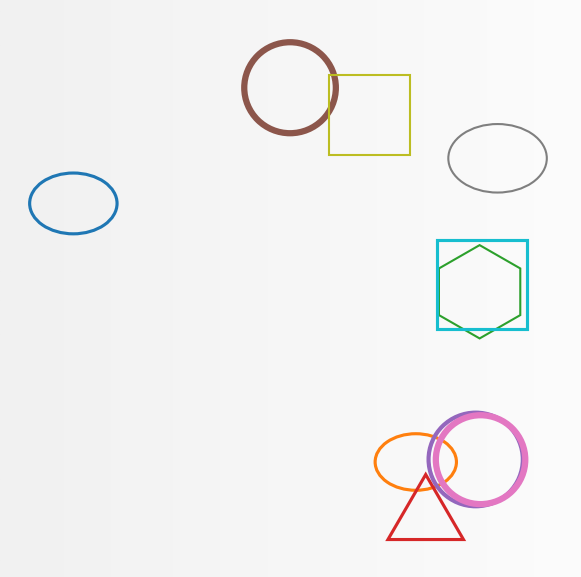[{"shape": "oval", "thickness": 1.5, "radius": 0.38, "center": [0.126, 0.647]}, {"shape": "oval", "thickness": 1.5, "radius": 0.35, "center": [0.715, 0.199]}, {"shape": "hexagon", "thickness": 1, "radius": 0.4, "center": [0.825, 0.494]}, {"shape": "triangle", "thickness": 1.5, "radius": 0.38, "center": [0.732, 0.102]}, {"shape": "circle", "thickness": 2, "radius": 0.41, "center": [0.818, 0.204]}, {"shape": "circle", "thickness": 3, "radius": 0.39, "center": [0.499, 0.847]}, {"shape": "circle", "thickness": 3, "radius": 0.38, "center": [0.827, 0.203]}, {"shape": "oval", "thickness": 1, "radius": 0.42, "center": [0.856, 0.725]}, {"shape": "square", "thickness": 1, "radius": 0.35, "center": [0.635, 0.8]}, {"shape": "square", "thickness": 1.5, "radius": 0.39, "center": [0.829, 0.507]}]